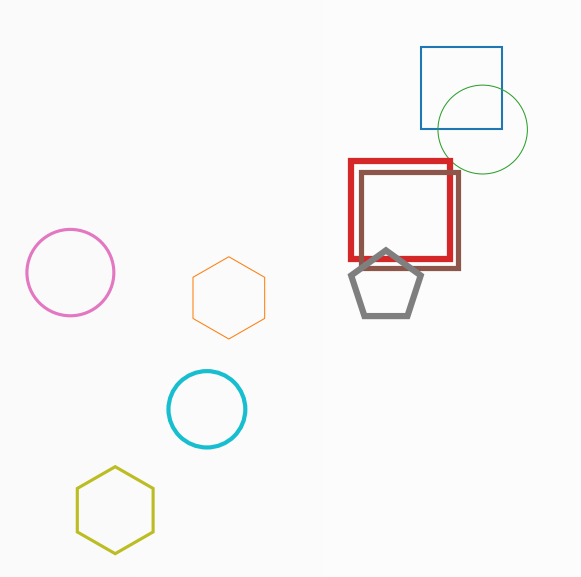[{"shape": "square", "thickness": 1, "radius": 0.35, "center": [0.794, 0.847]}, {"shape": "hexagon", "thickness": 0.5, "radius": 0.36, "center": [0.394, 0.483]}, {"shape": "circle", "thickness": 0.5, "radius": 0.38, "center": [0.83, 0.775]}, {"shape": "square", "thickness": 3, "radius": 0.43, "center": [0.688, 0.635]}, {"shape": "square", "thickness": 2.5, "radius": 0.42, "center": [0.704, 0.618]}, {"shape": "circle", "thickness": 1.5, "radius": 0.37, "center": [0.121, 0.527]}, {"shape": "pentagon", "thickness": 3, "radius": 0.31, "center": [0.664, 0.503]}, {"shape": "hexagon", "thickness": 1.5, "radius": 0.38, "center": [0.198, 0.116]}, {"shape": "circle", "thickness": 2, "radius": 0.33, "center": [0.356, 0.29]}]